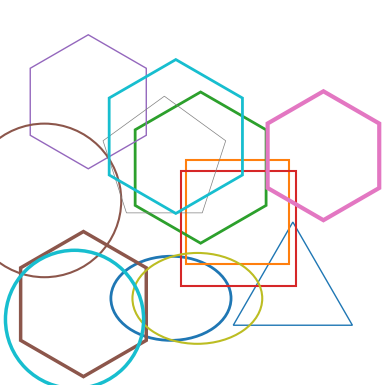[{"shape": "oval", "thickness": 2, "radius": 0.78, "center": [0.444, 0.225]}, {"shape": "triangle", "thickness": 1, "radius": 0.89, "center": [0.761, 0.245]}, {"shape": "square", "thickness": 1.5, "radius": 0.67, "center": [0.617, 0.449]}, {"shape": "hexagon", "thickness": 2, "radius": 0.98, "center": [0.521, 0.565]}, {"shape": "square", "thickness": 1.5, "radius": 0.75, "center": [0.621, 0.406]}, {"shape": "hexagon", "thickness": 1, "radius": 0.87, "center": [0.229, 0.736]}, {"shape": "hexagon", "thickness": 2.5, "radius": 0.94, "center": [0.217, 0.21]}, {"shape": "circle", "thickness": 1.5, "radius": 1.0, "center": [0.115, 0.479]}, {"shape": "hexagon", "thickness": 3, "radius": 0.84, "center": [0.84, 0.595]}, {"shape": "pentagon", "thickness": 0.5, "radius": 0.84, "center": [0.427, 0.583]}, {"shape": "oval", "thickness": 1.5, "radius": 0.84, "center": [0.513, 0.225]}, {"shape": "circle", "thickness": 2.5, "radius": 0.9, "center": [0.194, 0.17]}, {"shape": "hexagon", "thickness": 2, "radius": 1.0, "center": [0.457, 0.645]}]